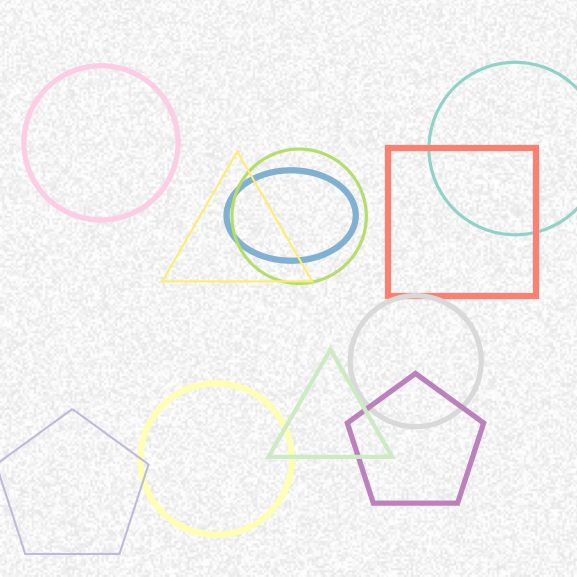[{"shape": "circle", "thickness": 1.5, "radius": 0.75, "center": [0.892, 0.742]}, {"shape": "circle", "thickness": 3, "radius": 0.66, "center": [0.374, 0.204]}, {"shape": "pentagon", "thickness": 1, "radius": 0.69, "center": [0.125, 0.152]}, {"shape": "square", "thickness": 3, "radius": 0.64, "center": [0.8, 0.614]}, {"shape": "oval", "thickness": 3, "radius": 0.56, "center": [0.504, 0.626]}, {"shape": "circle", "thickness": 1.5, "radius": 0.58, "center": [0.518, 0.625]}, {"shape": "circle", "thickness": 2.5, "radius": 0.67, "center": [0.175, 0.752]}, {"shape": "circle", "thickness": 2.5, "radius": 0.57, "center": [0.72, 0.374]}, {"shape": "pentagon", "thickness": 2.5, "radius": 0.62, "center": [0.719, 0.228]}, {"shape": "triangle", "thickness": 2, "radius": 0.62, "center": [0.572, 0.27]}, {"shape": "triangle", "thickness": 1, "radius": 0.75, "center": [0.411, 0.587]}]